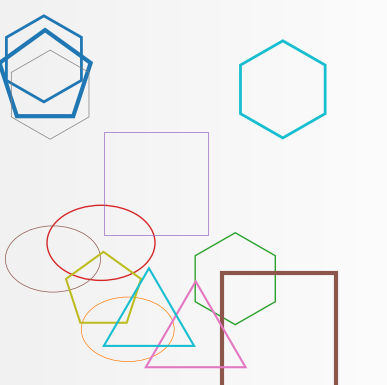[{"shape": "hexagon", "thickness": 2, "radius": 0.56, "center": [0.113, 0.847]}, {"shape": "pentagon", "thickness": 3, "radius": 0.62, "center": [0.116, 0.798]}, {"shape": "oval", "thickness": 0.5, "radius": 0.6, "center": [0.33, 0.145]}, {"shape": "hexagon", "thickness": 1, "radius": 0.6, "center": [0.607, 0.276]}, {"shape": "oval", "thickness": 1, "radius": 0.7, "center": [0.261, 0.369]}, {"shape": "square", "thickness": 0.5, "radius": 0.67, "center": [0.402, 0.523]}, {"shape": "square", "thickness": 3, "radius": 0.73, "center": [0.72, 0.144]}, {"shape": "oval", "thickness": 0.5, "radius": 0.61, "center": [0.137, 0.327]}, {"shape": "triangle", "thickness": 1.5, "radius": 0.74, "center": [0.505, 0.12]}, {"shape": "hexagon", "thickness": 0.5, "radius": 0.58, "center": [0.129, 0.754]}, {"shape": "pentagon", "thickness": 1.5, "radius": 0.51, "center": [0.267, 0.244]}, {"shape": "hexagon", "thickness": 2, "radius": 0.63, "center": [0.73, 0.768]}, {"shape": "triangle", "thickness": 1.5, "radius": 0.67, "center": [0.384, 0.169]}]